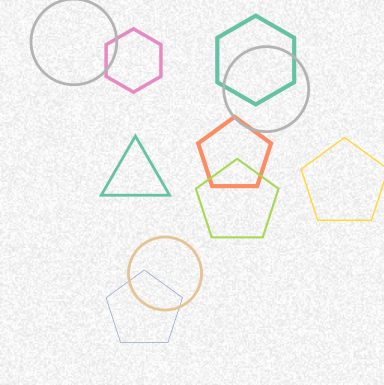[{"shape": "triangle", "thickness": 2, "radius": 0.51, "center": [0.352, 0.544]}, {"shape": "hexagon", "thickness": 3, "radius": 0.58, "center": [0.664, 0.844]}, {"shape": "pentagon", "thickness": 3, "radius": 0.5, "center": [0.609, 0.597]}, {"shape": "pentagon", "thickness": 0.5, "radius": 0.52, "center": [0.375, 0.194]}, {"shape": "hexagon", "thickness": 2.5, "radius": 0.41, "center": [0.347, 0.843]}, {"shape": "pentagon", "thickness": 1.5, "radius": 0.56, "center": [0.616, 0.475]}, {"shape": "pentagon", "thickness": 1, "radius": 0.59, "center": [0.895, 0.524]}, {"shape": "circle", "thickness": 2, "radius": 0.47, "center": [0.429, 0.29]}, {"shape": "circle", "thickness": 2, "radius": 0.55, "center": [0.691, 0.768]}, {"shape": "circle", "thickness": 2, "radius": 0.56, "center": [0.192, 0.891]}]